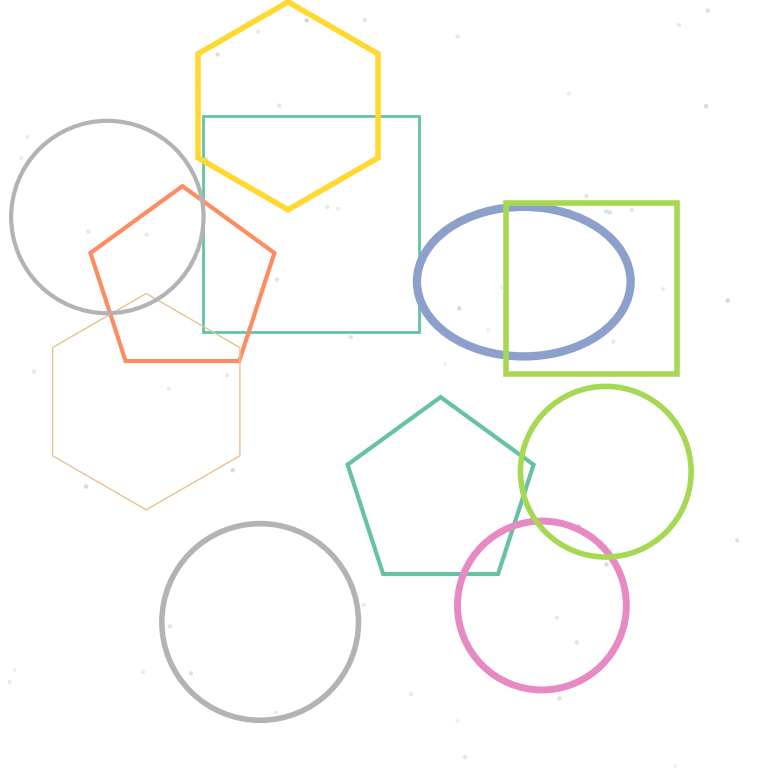[{"shape": "square", "thickness": 1, "radius": 0.7, "center": [0.404, 0.709]}, {"shape": "pentagon", "thickness": 1.5, "radius": 0.63, "center": [0.572, 0.357]}, {"shape": "pentagon", "thickness": 1.5, "radius": 0.63, "center": [0.237, 0.633]}, {"shape": "oval", "thickness": 3, "radius": 0.69, "center": [0.68, 0.634]}, {"shape": "circle", "thickness": 2.5, "radius": 0.55, "center": [0.704, 0.214]}, {"shape": "circle", "thickness": 2, "radius": 0.55, "center": [0.787, 0.387]}, {"shape": "square", "thickness": 2, "radius": 0.56, "center": [0.769, 0.625]}, {"shape": "hexagon", "thickness": 2, "radius": 0.67, "center": [0.374, 0.863]}, {"shape": "hexagon", "thickness": 0.5, "radius": 0.7, "center": [0.19, 0.478]}, {"shape": "circle", "thickness": 1.5, "radius": 0.62, "center": [0.139, 0.718]}, {"shape": "circle", "thickness": 2, "radius": 0.64, "center": [0.338, 0.192]}]